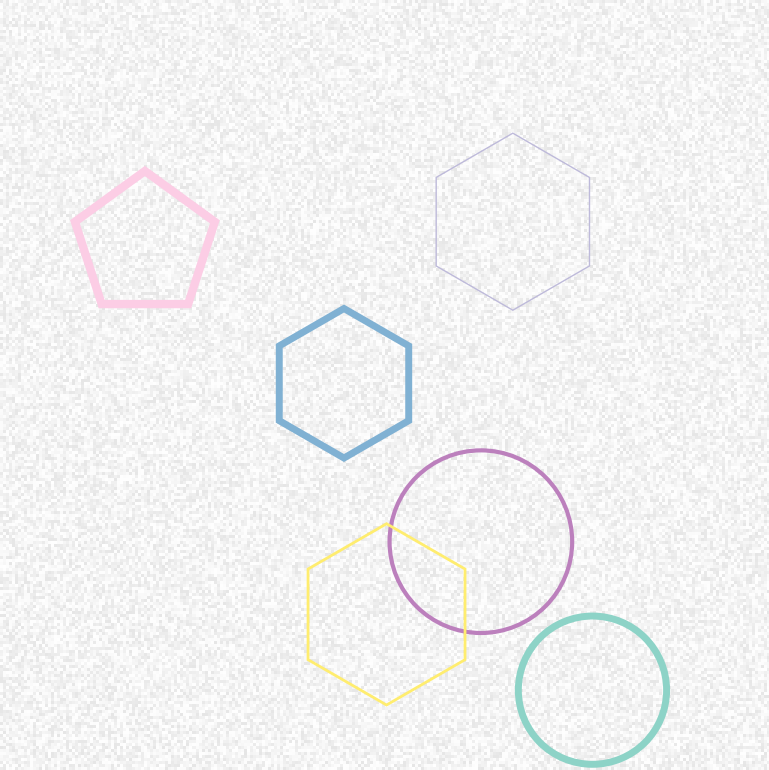[{"shape": "circle", "thickness": 2.5, "radius": 0.48, "center": [0.769, 0.104]}, {"shape": "hexagon", "thickness": 0.5, "radius": 0.57, "center": [0.666, 0.712]}, {"shape": "hexagon", "thickness": 2.5, "radius": 0.49, "center": [0.447, 0.502]}, {"shape": "pentagon", "thickness": 3, "radius": 0.48, "center": [0.188, 0.682]}, {"shape": "circle", "thickness": 1.5, "radius": 0.59, "center": [0.625, 0.297]}, {"shape": "hexagon", "thickness": 1, "radius": 0.59, "center": [0.502, 0.202]}]